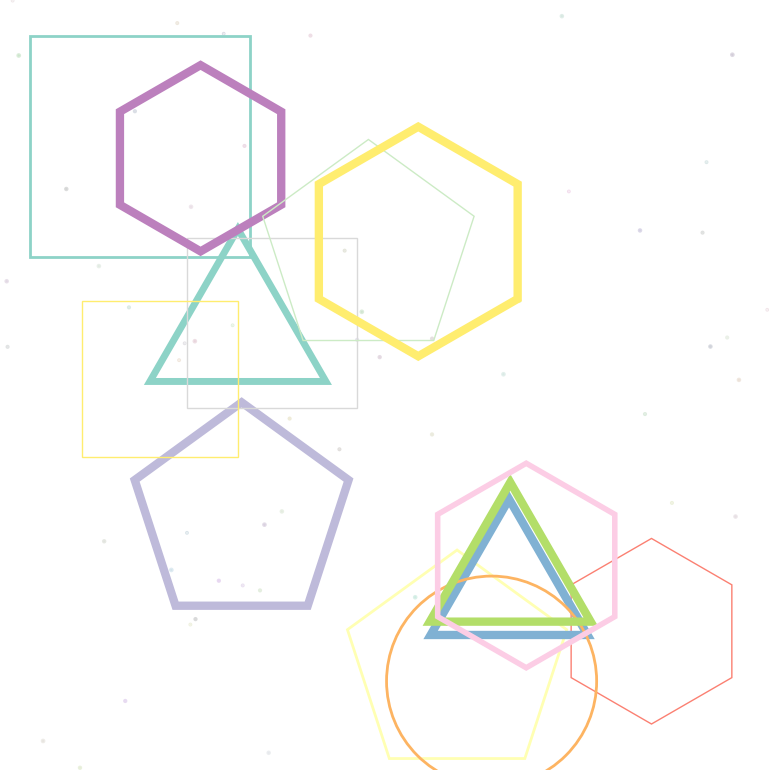[{"shape": "square", "thickness": 1, "radius": 0.72, "center": [0.182, 0.81]}, {"shape": "triangle", "thickness": 2.5, "radius": 0.66, "center": [0.309, 0.571]}, {"shape": "pentagon", "thickness": 1, "radius": 0.75, "center": [0.594, 0.136]}, {"shape": "pentagon", "thickness": 3, "radius": 0.73, "center": [0.314, 0.331]}, {"shape": "hexagon", "thickness": 0.5, "radius": 0.6, "center": [0.846, 0.18]}, {"shape": "triangle", "thickness": 3, "radius": 0.59, "center": [0.661, 0.234]}, {"shape": "circle", "thickness": 1, "radius": 0.68, "center": [0.638, 0.115]}, {"shape": "triangle", "thickness": 3, "radius": 0.6, "center": [0.663, 0.253]}, {"shape": "hexagon", "thickness": 2, "radius": 0.66, "center": [0.683, 0.266]}, {"shape": "square", "thickness": 0.5, "radius": 0.55, "center": [0.353, 0.58]}, {"shape": "hexagon", "thickness": 3, "radius": 0.6, "center": [0.26, 0.794]}, {"shape": "pentagon", "thickness": 0.5, "radius": 0.72, "center": [0.478, 0.675]}, {"shape": "square", "thickness": 0.5, "radius": 0.51, "center": [0.208, 0.508]}, {"shape": "hexagon", "thickness": 3, "radius": 0.75, "center": [0.543, 0.686]}]